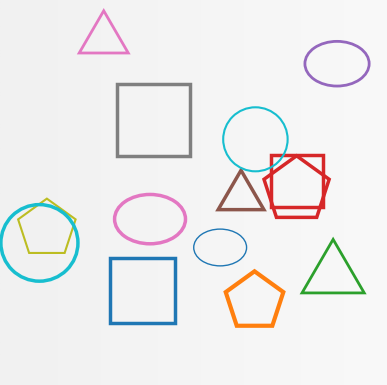[{"shape": "oval", "thickness": 1, "radius": 0.34, "center": [0.568, 0.357]}, {"shape": "square", "thickness": 2.5, "radius": 0.42, "center": [0.369, 0.246]}, {"shape": "pentagon", "thickness": 3, "radius": 0.39, "center": [0.657, 0.217]}, {"shape": "triangle", "thickness": 2, "radius": 0.46, "center": [0.86, 0.285]}, {"shape": "square", "thickness": 2.5, "radius": 0.34, "center": [0.766, 0.531]}, {"shape": "pentagon", "thickness": 2.5, "radius": 0.44, "center": [0.765, 0.507]}, {"shape": "oval", "thickness": 2, "radius": 0.41, "center": [0.87, 0.835]}, {"shape": "triangle", "thickness": 2.5, "radius": 0.34, "center": [0.622, 0.49]}, {"shape": "triangle", "thickness": 2, "radius": 0.37, "center": [0.268, 0.899]}, {"shape": "oval", "thickness": 2.5, "radius": 0.46, "center": [0.387, 0.431]}, {"shape": "square", "thickness": 2.5, "radius": 0.47, "center": [0.396, 0.687]}, {"shape": "pentagon", "thickness": 1.5, "radius": 0.39, "center": [0.121, 0.406]}, {"shape": "circle", "thickness": 1.5, "radius": 0.42, "center": [0.659, 0.638]}, {"shape": "circle", "thickness": 2.5, "radius": 0.5, "center": [0.102, 0.369]}]